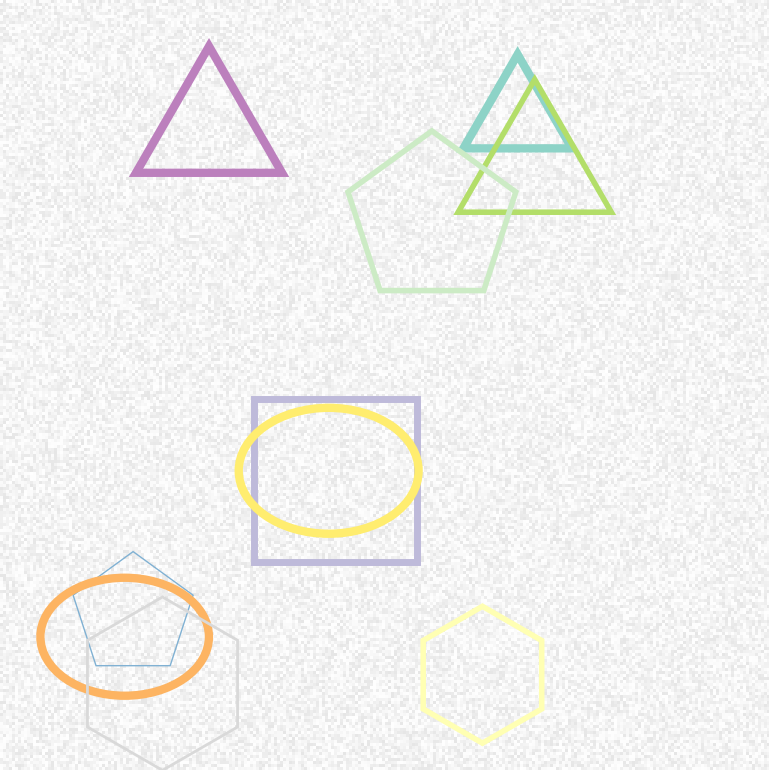[{"shape": "triangle", "thickness": 3, "radius": 0.41, "center": [0.672, 0.848]}, {"shape": "hexagon", "thickness": 2, "radius": 0.44, "center": [0.627, 0.124]}, {"shape": "square", "thickness": 2.5, "radius": 0.53, "center": [0.436, 0.376]}, {"shape": "pentagon", "thickness": 0.5, "radius": 0.41, "center": [0.173, 0.202]}, {"shape": "oval", "thickness": 3, "radius": 0.55, "center": [0.162, 0.173]}, {"shape": "triangle", "thickness": 2, "radius": 0.57, "center": [0.694, 0.782]}, {"shape": "hexagon", "thickness": 1, "radius": 0.56, "center": [0.211, 0.112]}, {"shape": "triangle", "thickness": 3, "radius": 0.55, "center": [0.271, 0.83]}, {"shape": "pentagon", "thickness": 2, "radius": 0.57, "center": [0.561, 0.715]}, {"shape": "oval", "thickness": 3, "radius": 0.58, "center": [0.427, 0.389]}]